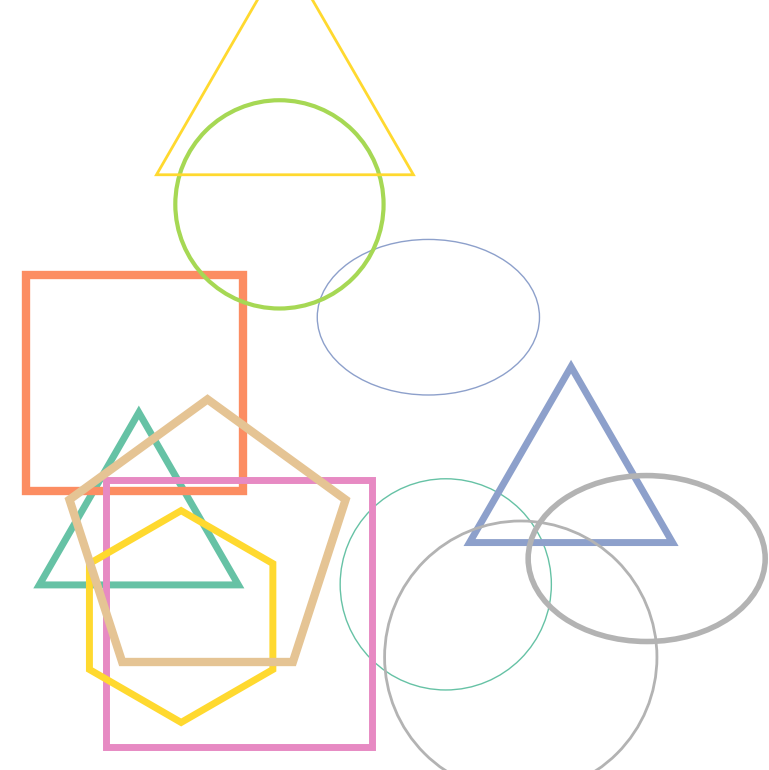[{"shape": "circle", "thickness": 0.5, "radius": 0.69, "center": [0.579, 0.241]}, {"shape": "triangle", "thickness": 2.5, "radius": 0.75, "center": [0.18, 0.315]}, {"shape": "square", "thickness": 3, "radius": 0.7, "center": [0.175, 0.503]}, {"shape": "oval", "thickness": 0.5, "radius": 0.72, "center": [0.556, 0.588]}, {"shape": "triangle", "thickness": 2.5, "radius": 0.76, "center": [0.742, 0.371]}, {"shape": "square", "thickness": 2.5, "radius": 0.86, "center": [0.311, 0.203]}, {"shape": "circle", "thickness": 1.5, "radius": 0.68, "center": [0.363, 0.735]}, {"shape": "hexagon", "thickness": 2.5, "radius": 0.69, "center": [0.235, 0.199]}, {"shape": "triangle", "thickness": 1, "radius": 0.96, "center": [0.37, 0.869]}, {"shape": "pentagon", "thickness": 3, "radius": 0.94, "center": [0.27, 0.293]}, {"shape": "oval", "thickness": 2, "radius": 0.77, "center": [0.84, 0.275]}, {"shape": "circle", "thickness": 1, "radius": 0.88, "center": [0.676, 0.147]}]